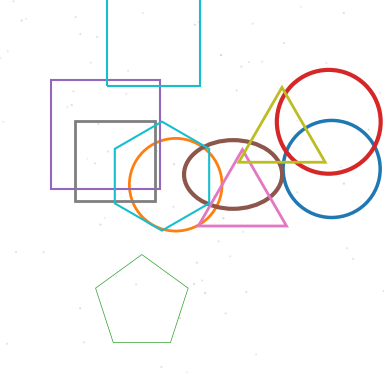[{"shape": "circle", "thickness": 2.5, "radius": 0.63, "center": [0.861, 0.561]}, {"shape": "circle", "thickness": 2, "radius": 0.6, "center": [0.456, 0.52]}, {"shape": "pentagon", "thickness": 0.5, "radius": 0.63, "center": [0.368, 0.212]}, {"shape": "circle", "thickness": 3, "radius": 0.67, "center": [0.854, 0.684]}, {"shape": "square", "thickness": 1.5, "radius": 0.71, "center": [0.274, 0.651]}, {"shape": "oval", "thickness": 3, "radius": 0.64, "center": [0.605, 0.547]}, {"shape": "triangle", "thickness": 2, "radius": 0.66, "center": [0.63, 0.479]}, {"shape": "square", "thickness": 2, "radius": 0.52, "center": [0.298, 0.583]}, {"shape": "triangle", "thickness": 2, "radius": 0.65, "center": [0.732, 0.643]}, {"shape": "square", "thickness": 1.5, "radius": 0.6, "center": [0.399, 0.897]}, {"shape": "hexagon", "thickness": 1.5, "radius": 0.71, "center": [0.421, 0.543]}]